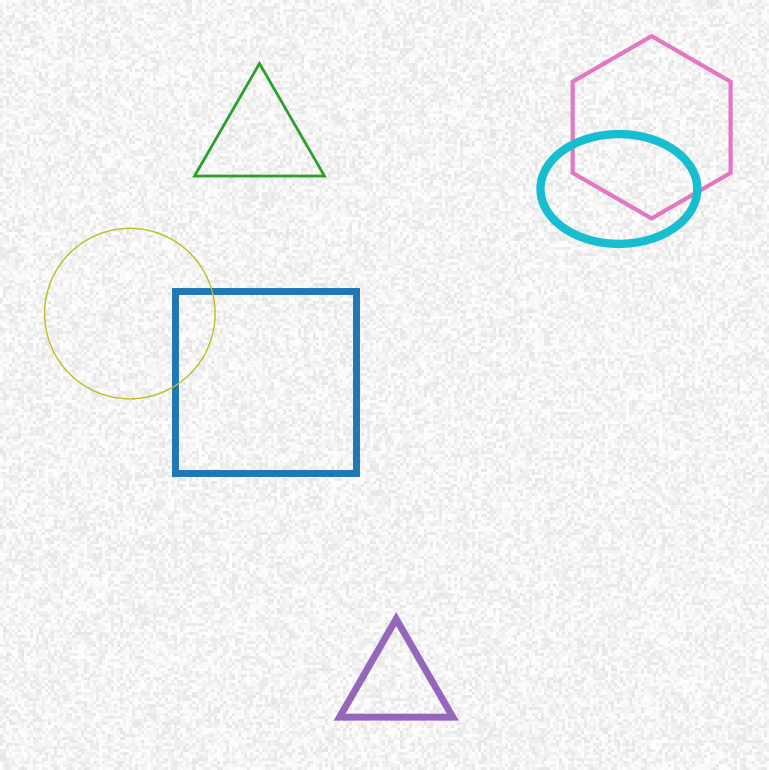[{"shape": "square", "thickness": 2.5, "radius": 0.59, "center": [0.345, 0.504]}, {"shape": "triangle", "thickness": 1, "radius": 0.49, "center": [0.337, 0.82]}, {"shape": "triangle", "thickness": 2.5, "radius": 0.42, "center": [0.515, 0.111]}, {"shape": "hexagon", "thickness": 1.5, "radius": 0.59, "center": [0.846, 0.835]}, {"shape": "circle", "thickness": 0.5, "radius": 0.55, "center": [0.169, 0.593]}, {"shape": "oval", "thickness": 3, "radius": 0.51, "center": [0.804, 0.755]}]